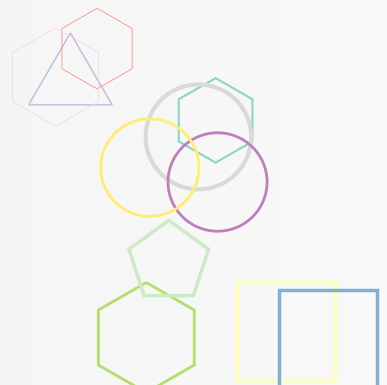[{"shape": "hexagon", "thickness": 1.5, "radius": 0.55, "center": [0.556, 0.687]}, {"shape": "square", "thickness": 2.5, "radius": 0.64, "center": [0.738, 0.139]}, {"shape": "triangle", "thickness": 1, "radius": 0.62, "center": [0.182, 0.79]}, {"shape": "hexagon", "thickness": 0.5, "radius": 0.52, "center": [0.25, 0.874]}, {"shape": "square", "thickness": 2.5, "radius": 0.63, "center": [0.846, 0.12]}, {"shape": "hexagon", "thickness": 2, "radius": 0.71, "center": [0.378, 0.123]}, {"shape": "hexagon", "thickness": 0.5, "radius": 0.64, "center": [0.143, 0.8]}, {"shape": "circle", "thickness": 3, "radius": 0.68, "center": [0.512, 0.644]}, {"shape": "circle", "thickness": 2, "radius": 0.64, "center": [0.561, 0.527]}, {"shape": "pentagon", "thickness": 2.5, "radius": 0.54, "center": [0.435, 0.319]}, {"shape": "circle", "thickness": 2, "radius": 0.63, "center": [0.387, 0.565]}]